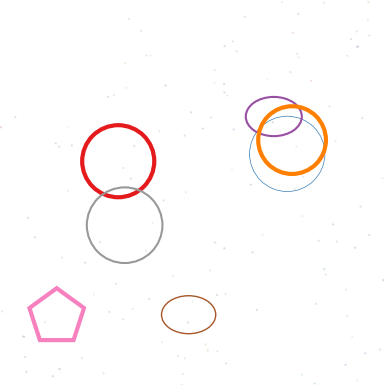[{"shape": "circle", "thickness": 3, "radius": 0.47, "center": [0.307, 0.581]}, {"shape": "circle", "thickness": 0.5, "radius": 0.49, "center": [0.746, 0.6]}, {"shape": "oval", "thickness": 1.5, "radius": 0.36, "center": [0.711, 0.697]}, {"shape": "circle", "thickness": 3, "radius": 0.44, "center": [0.759, 0.636]}, {"shape": "oval", "thickness": 1, "radius": 0.35, "center": [0.49, 0.183]}, {"shape": "pentagon", "thickness": 3, "radius": 0.37, "center": [0.147, 0.177]}, {"shape": "circle", "thickness": 1.5, "radius": 0.49, "center": [0.324, 0.415]}]